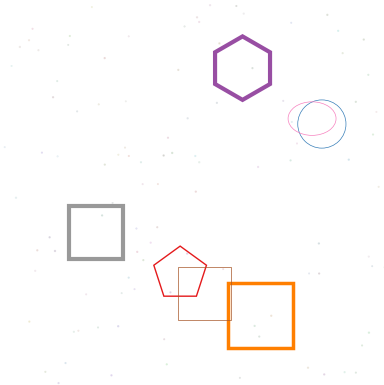[{"shape": "pentagon", "thickness": 1, "radius": 0.36, "center": [0.468, 0.289]}, {"shape": "circle", "thickness": 0.5, "radius": 0.31, "center": [0.836, 0.678]}, {"shape": "hexagon", "thickness": 3, "radius": 0.41, "center": [0.63, 0.823]}, {"shape": "square", "thickness": 2.5, "radius": 0.42, "center": [0.677, 0.18]}, {"shape": "square", "thickness": 0.5, "radius": 0.34, "center": [0.532, 0.238]}, {"shape": "oval", "thickness": 0.5, "radius": 0.31, "center": [0.811, 0.692]}, {"shape": "square", "thickness": 3, "radius": 0.35, "center": [0.249, 0.396]}]